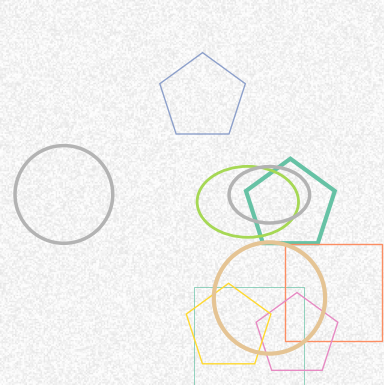[{"shape": "pentagon", "thickness": 3, "radius": 0.61, "center": [0.754, 0.466]}, {"shape": "square", "thickness": 0.5, "radius": 0.72, "center": [0.646, 0.11]}, {"shape": "square", "thickness": 1, "radius": 0.63, "center": [0.865, 0.24]}, {"shape": "pentagon", "thickness": 1, "radius": 0.58, "center": [0.526, 0.746]}, {"shape": "pentagon", "thickness": 1, "radius": 0.56, "center": [0.771, 0.128]}, {"shape": "oval", "thickness": 2, "radius": 0.66, "center": [0.644, 0.476]}, {"shape": "pentagon", "thickness": 1, "radius": 0.58, "center": [0.594, 0.149]}, {"shape": "circle", "thickness": 3, "radius": 0.72, "center": [0.7, 0.226]}, {"shape": "circle", "thickness": 2.5, "radius": 0.63, "center": [0.166, 0.495]}, {"shape": "oval", "thickness": 2.5, "radius": 0.52, "center": [0.7, 0.494]}]